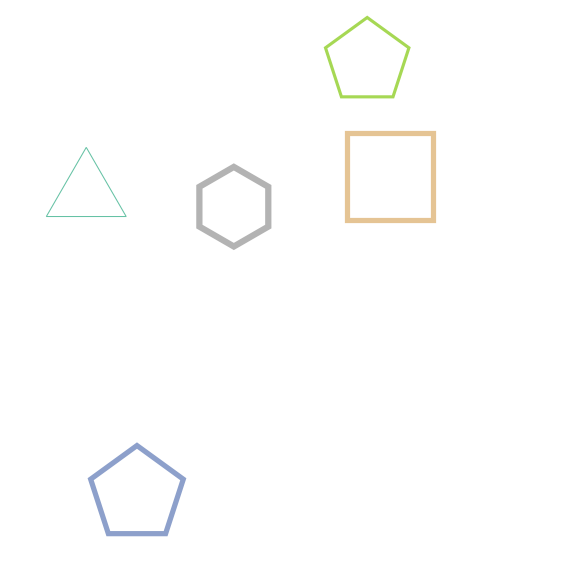[{"shape": "triangle", "thickness": 0.5, "radius": 0.4, "center": [0.149, 0.664]}, {"shape": "pentagon", "thickness": 2.5, "radius": 0.42, "center": [0.237, 0.143]}, {"shape": "pentagon", "thickness": 1.5, "radius": 0.38, "center": [0.636, 0.893]}, {"shape": "square", "thickness": 2.5, "radius": 0.38, "center": [0.675, 0.693]}, {"shape": "hexagon", "thickness": 3, "radius": 0.34, "center": [0.405, 0.641]}]